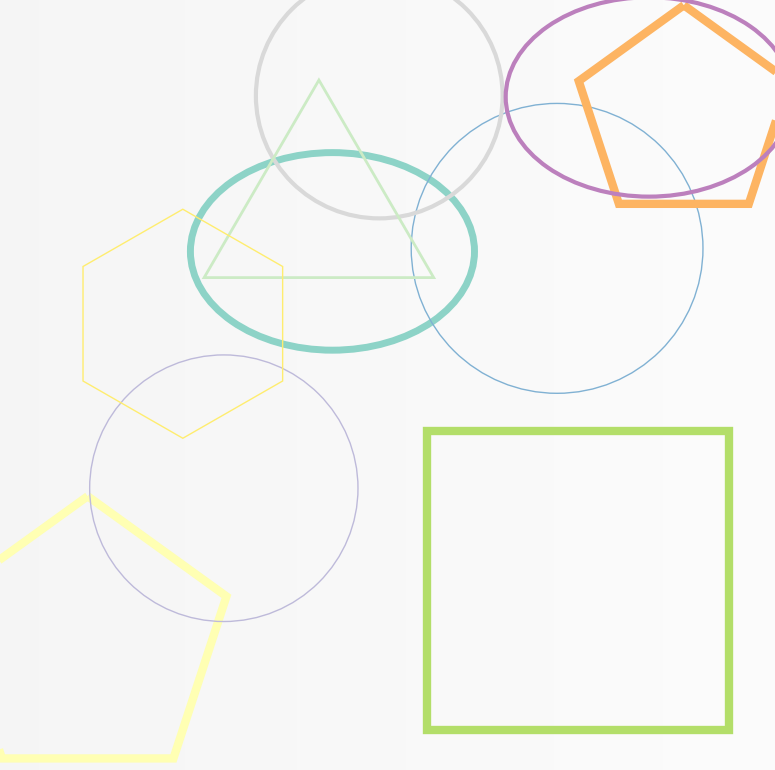[{"shape": "oval", "thickness": 2.5, "radius": 0.92, "center": [0.429, 0.674]}, {"shape": "pentagon", "thickness": 3, "radius": 0.94, "center": [0.113, 0.167]}, {"shape": "circle", "thickness": 0.5, "radius": 0.87, "center": [0.289, 0.366]}, {"shape": "circle", "thickness": 0.5, "radius": 0.94, "center": [0.719, 0.677]}, {"shape": "pentagon", "thickness": 3, "radius": 0.71, "center": [0.882, 0.851]}, {"shape": "square", "thickness": 3, "radius": 0.97, "center": [0.745, 0.246]}, {"shape": "circle", "thickness": 1.5, "radius": 0.8, "center": [0.489, 0.876]}, {"shape": "oval", "thickness": 1.5, "radius": 0.92, "center": [0.837, 0.874]}, {"shape": "triangle", "thickness": 1, "radius": 0.86, "center": [0.412, 0.725]}, {"shape": "hexagon", "thickness": 0.5, "radius": 0.74, "center": [0.236, 0.58]}]